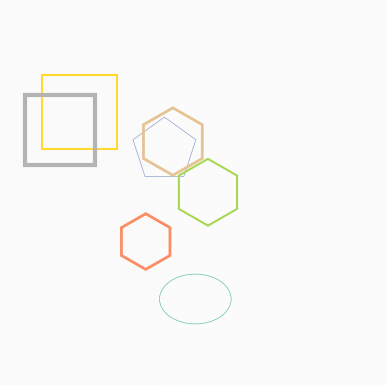[{"shape": "oval", "thickness": 0.5, "radius": 0.46, "center": [0.504, 0.223]}, {"shape": "hexagon", "thickness": 2, "radius": 0.36, "center": [0.376, 0.373]}, {"shape": "pentagon", "thickness": 0.5, "radius": 0.43, "center": [0.424, 0.611]}, {"shape": "hexagon", "thickness": 1.5, "radius": 0.43, "center": [0.537, 0.501]}, {"shape": "square", "thickness": 1.5, "radius": 0.48, "center": [0.206, 0.709]}, {"shape": "hexagon", "thickness": 2, "radius": 0.44, "center": [0.446, 0.632]}, {"shape": "square", "thickness": 3, "radius": 0.45, "center": [0.154, 0.662]}]